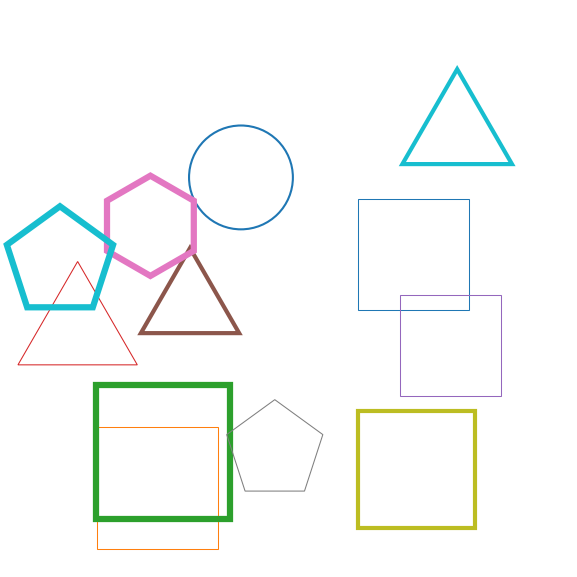[{"shape": "circle", "thickness": 1, "radius": 0.45, "center": [0.417, 0.692]}, {"shape": "square", "thickness": 0.5, "radius": 0.48, "center": [0.717, 0.559]}, {"shape": "square", "thickness": 0.5, "radius": 0.52, "center": [0.272, 0.154]}, {"shape": "square", "thickness": 3, "radius": 0.58, "center": [0.282, 0.217]}, {"shape": "triangle", "thickness": 0.5, "radius": 0.6, "center": [0.134, 0.427]}, {"shape": "square", "thickness": 0.5, "radius": 0.44, "center": [0.78, 0.401]}, {"shape": "triangle", "thickness": 2, "radius": 0.49, "center": [0.329, 0.471]}, {"shape": "hexagon", "thickness": 3, "radius": 0.43, "center": [0.26, 0.608]}, {"shape": "pentagon", "thickness": 0.5, "radius": 0.44, "center": [0.476, 0.22]}, {"shape": "square", "thickness": 2, "radius": 0.51, "center": [0.721, 0.187]}, {"shape": "pentagon", "thickness": 3, "radius": 0.48, "center": [0.104, 0.545]}, {"shape": "triangle", "thickness": 2, "radius": 0.55, "center": [0.792, 0.77]}]